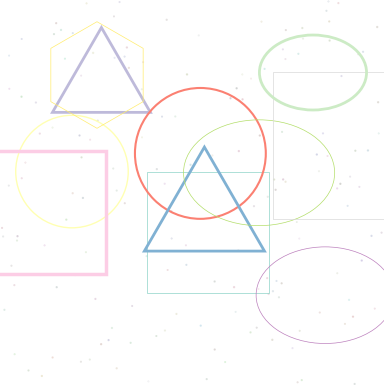[{"shape": "square", "thickness": 0.5, "radius": 0.79, "center": [0.54, 0.396]}, {"shape": "circle", "thickness": 1, "radius": 0.73, "center": [0.187, 0.554]}, {"shape": "triangle", "thickness": 2, "radius": 0.73, "center": [0.263, 0.782]}, {"shape": "circle", "thickness": 1.5, "radius": 0.85, "center": [0.52, 0.602]}, {"shape": "triangle", "thickness": 2, "radius": 0.9, "center": [0.531, 0.438]}, {"shape": "oval", "thickness": 0.5, "radius": 0.98, "center": [0.673, 0.551]}, {"shape": "square", "thickness": 2.5, "radius": 0.8, "center": [0.116, 0.448]}, {"shape": "square", "thickness": 0.5, "radius": 0.95, "center": [0.899, 0.621]}, {"shape": "oval", "thickness": 0.5, "radius": 0.9, "center": [0.845, 0.233]}, {"shape": "oval", "thickness": 2, "radius": 0.7, "center": [0.813, 0.812]}, {"shape": "hexagon", "thickness": 0.5, "radius": 0.69, "center": [0.252, 0.805]}]